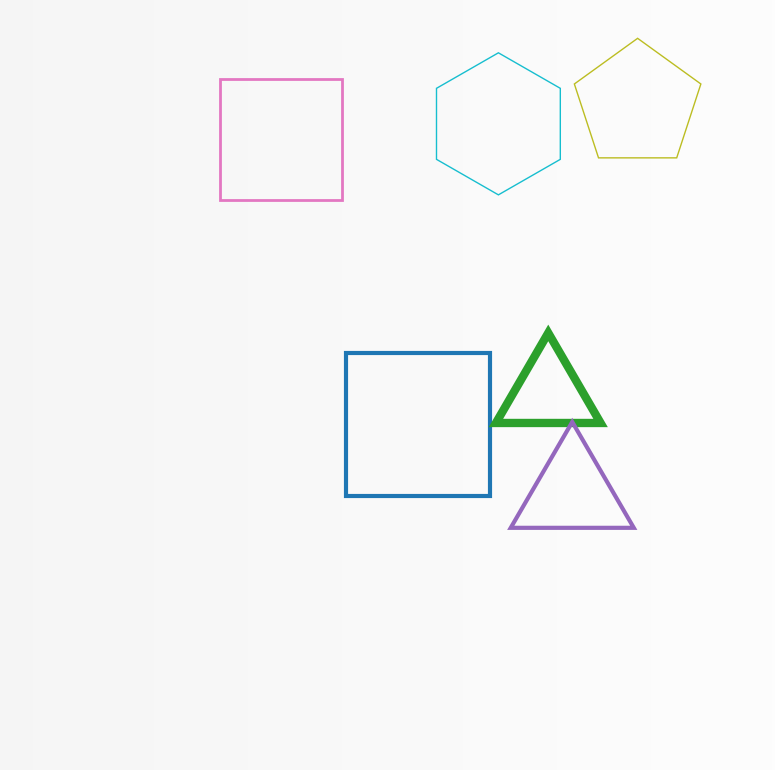[{"shape": "square", "thickness": 1.5, "radius": 0.46, "center": [0.539, 0.449]}, {"shape": "triangle", "thickness": 3, "radius": 0.39, "center": [0.707, 0.49]}, {"shape": "triangle", "thickness": 1.5, "radius": 0.46, "center": [0.738, 0.36]}, {"shape": "square", "thickness": 1, "radius": 0.39, "center": [0.363, 0.819]}, {"shape": "pentagon", "thickness": 0.5, "radius": 0.43, "center": [0.823, 0.864]}, {"shape": "hexagon", "thickness": 0.5, "radius": 0.46, "center": [0.643, 0.839]}]